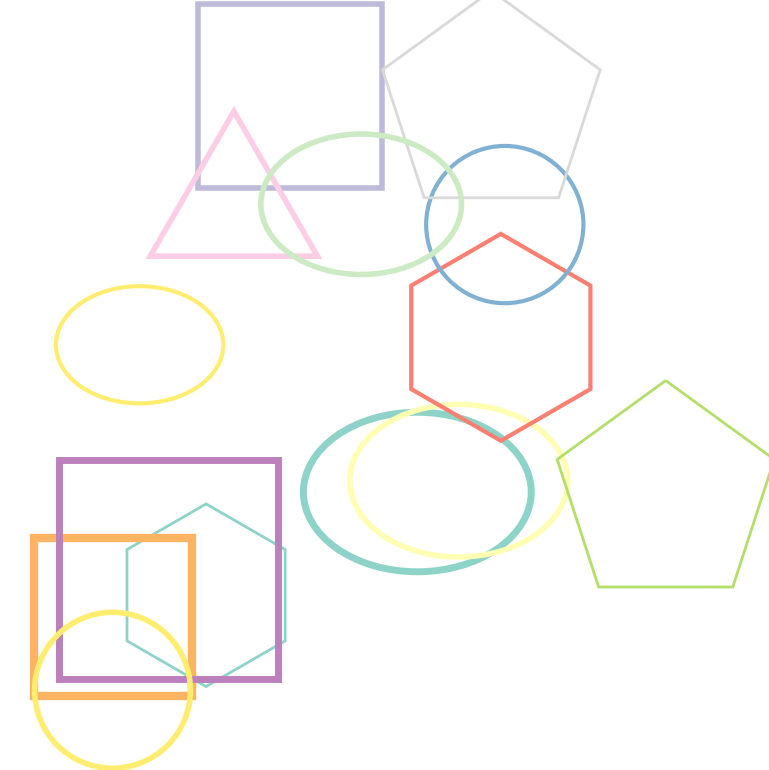[{"shape": "oval", "thickness": 2.5, "radius": 0.74, "center": [0.542, 0.361]}, {"shape": "hexagon", "thickness": 1, "radius": 0.59, "center": [0.268, 0.227]}, {"shape": "oval", "thickness": 2, "radius": 0.71, "center": [0.596, 0.376]}, {"shape": "square", "thickness": 2, "radius": 0.6, "center": [0.377, 0.875]}, {"shape": "hexagon", "thickness": 1.5, "radius": 0.67, "center": [0.65, 0.562]}, {"shape": "circle", "thickness": 1.5, "radius": 0.51, "center": [0.656, 0.708]}, {"shape": "square", "thickness": 3, "radius": 0.51, "center": [0.147, 0.199]}, {"shape": "pentagon", "thickness": 1, "radius": 0.74, "center": [0.865, 0.358]}, {"shape": "triangle", "thickness": 2, "radius": 0.63, "center": [0.304, 0.73]}, {"shape": "pentagon", "thickness": 1, "radius": 0.74, "center": [0.638, 0.863]}, {"shape": "square", "thickness": 2.5, "radius": 0.71, "center": [0.218, 0.261]}, {"shape": "oval", "thickness": 2, "radius": 0.65, "center": [0.469, 0.735]}, {"shape": "circle", "thickness": 2, "radius": 0.51, "center": [0.146, 0.104]}, {"shape": "oval", "thickness": 1.5, "radius": 0.54, "center": [0.181, 0.552]}]